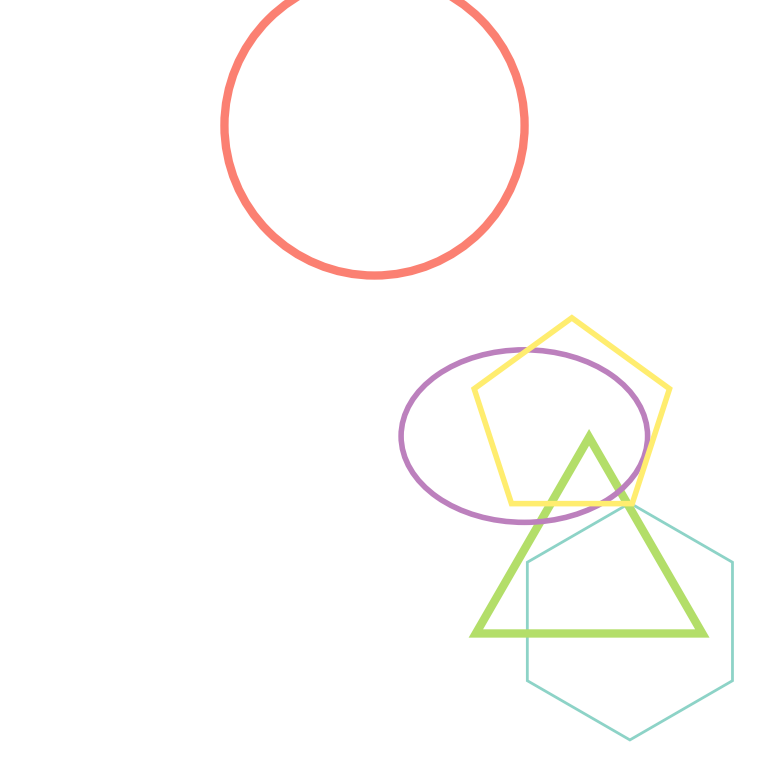[{"shape": "hexagon", "thickness": 1, "radius": 0.77, "center": [0.818, 0.193]}, {"shape": "circle", "thickness": 3, "radius": 0.97, "center": [0.486, 0.837]}, {"shape": "triangle", "thickness": 3, "radius": 0.85, "center": [0.765, 0.262]}, {"shape": "oval", "thickness": 2, "radius": 0.8, "center": [0.681, 0.434]}, {"shape": "pentagon", "thickness": 2, "radius": 0.67, "center": [0.743, 0.454]}]